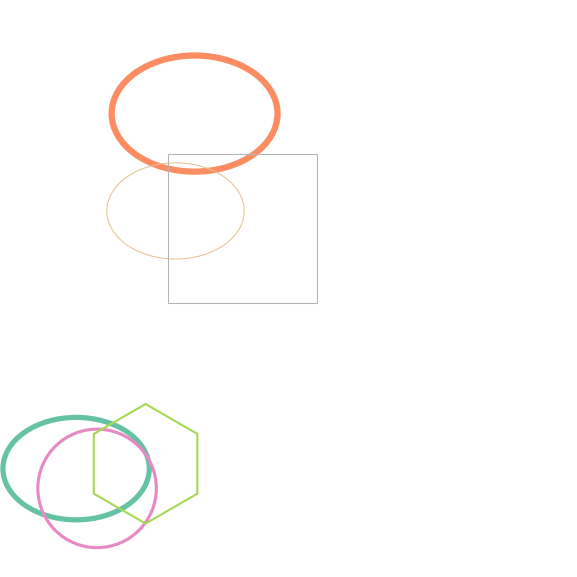[{"shape": "oval", "thickness": 2.5, "radius": 0.63, "center": [0.132, 0.188]}, {"shape": "oval", "thickness": 3, "radius": 0.72, "center": [0.337, 0.802]}, {"shape": "circle", "thickness": 1.5, "radius": 0.51, "center": [0.168, 0.153]}, {"shape": "hexagon", "thickness": 1, "radius": 0.52, "center": [0.252, 0.196]}, {"shape": "oval", "thickness": 0.5, "radius": 0.59, "center": [0.304, 0.634]}, {"shape": "square", "thickness": 0.5, "radius": 0.64, "center": [0.42, 0.604]}]